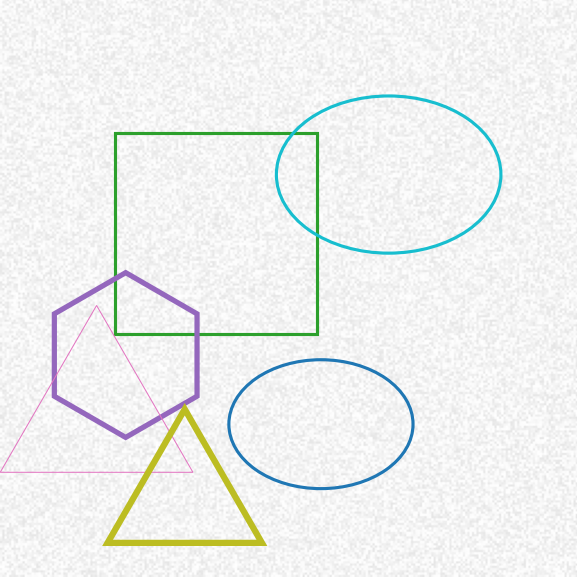[{"shape": "oval", "thickness": 1.5, "radius": 0.8, "center": [0.556, 0.265]}, {"shape": "square", "thickness": 1.5, "radius": 0.87, "center": [0.375, 0.595]}, {"shape": "hexagon", "thickness": 2.5, "radius": 0.71, "center": [0.218, 0.384]}, {"shape": "triangle", "thickness": 0.5, "radius": 0.96, "center": [0.167, 0.278]}, {"shape": "triangle", "thickness": 3, "radius": 0.77, "center": [0.32, 0.136]}, {"shape": "oval", "thickness": 1.5, "radius": 0.97, "center": [0.673, 0.697]}]